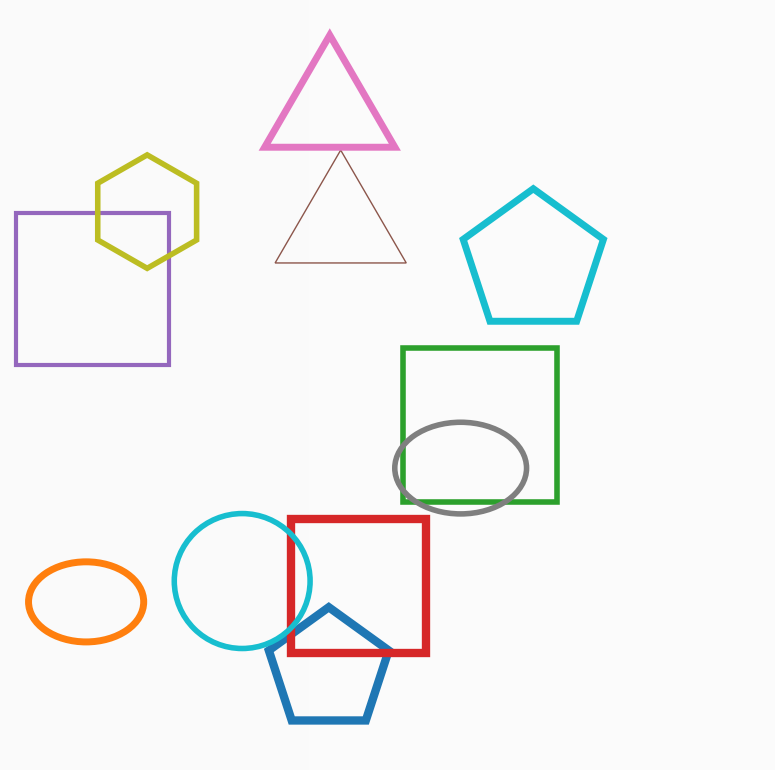[{"shape": "pentagon", "thickness": 3, "radius": 0.41, "center": [0.424, 0.13]}, {"shape": "oval", "thickness": 2.5, "radius": 0.37, "center": [0.111, 0.218]}, {"shape": "square", "thickness": 2, "radius": 0.5, "center": [0.619, 0.448]}, {"shape": "square", "thickness": 3, "radius": 0.44, "center": [0.462, 0.239]}, {"shape": "square", "thickness": 1.5, "radius": 0.49, "center": [0.12, 0.625]}, {"shape": "triangle", "thickness": 0.5, "radius": 0.49, "center": [0.44, 0.707]}, {"shape": "triangle", "thickness": 2.5, "radius": 0.49, "center": [0.426, 0.857]}, {"shape": "oval", "thickness": 2, "radius": 0.43, "center": [0.594, 0.392]}, {"shape": "hexagon", "thickness": 2, "radius": 0.37, "center": [0.19, 0.725]}, {"shape": "pentagon", "thickness": 2.5, "radius": 0.48, "center": [0.688, 0.66]}, {"shape": "circle", "thickness": 2, "radius": 0.44, "center": [0.312, 0.245]}]